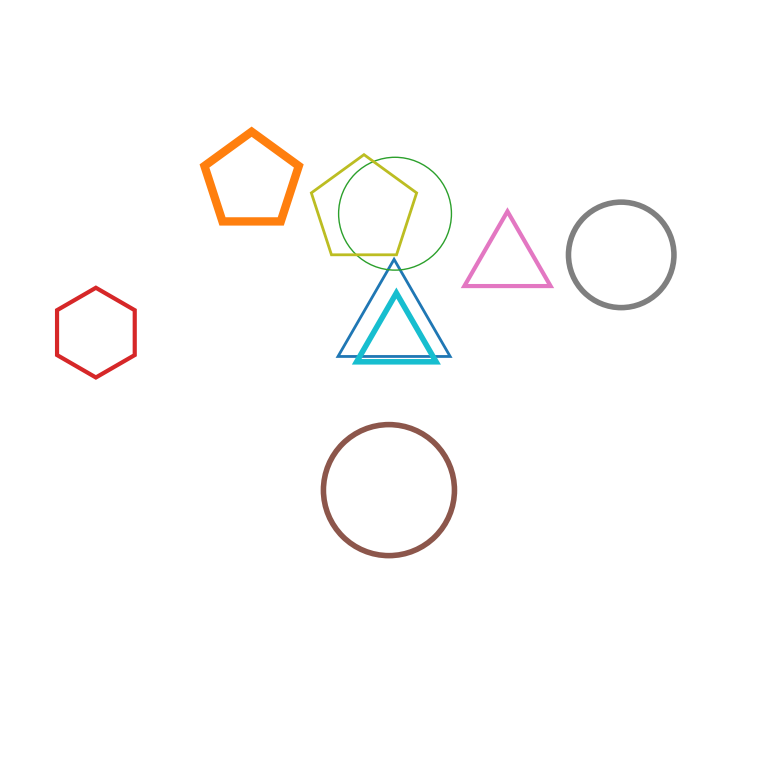[{"shape": "triangle", "thickness": 1, "radius": 0.42, "center": [0.512, 0.579]}, {"shape": "pentagon", "thickness": 3, "radius": 0.32, "center": [0.327, 0.765]}, {"shape": "circle", "thickness": 0.5, "radius": 0.37, "center": [0.513, 0.722]}, {"shape": "hexagon", "thickness": 1.5, "radius": 0.29, "center": [0.125, 0.568]}, {"shape": "circle", "thickness": 2, "radius": 0.43, "center": [0.505, 0.363]}, {"shape": "triangle", "thickness": 1.5, "radius": 0.32, "center": [0.659, 0.661]}, {"shape": "circle", "thickness": 2, "radius": 0.34, "center": [0.807, 0.669]}, {"shape": "pentagon", "thickness": 1, "radius": 0.36, "center": [0.473, 0.727]}, {"shape": "triangle", "thickness": 2, "radius": 0.3, "center": [0.515, 0.56]}]